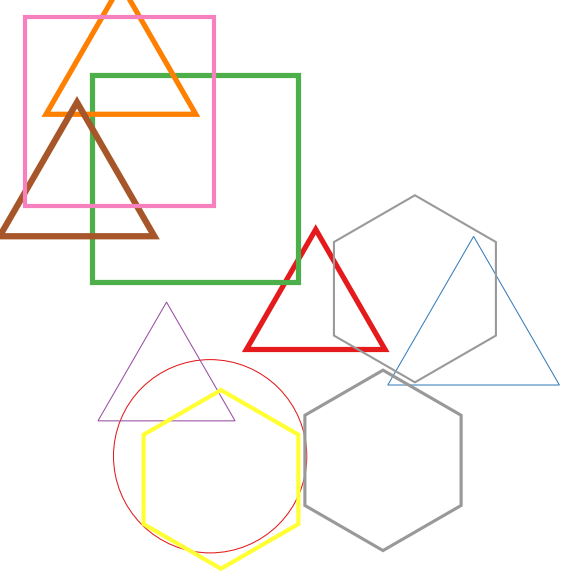[{"shape": "triangle", "thickness": 2.5, "radius": 0.69, "center": [0.547, 0.463]}, {"shape": "circle", "thickness": 0.5, "radius": 0.84, "center": [0.364, 0.209]}, {"shape": "triangle", "thickness": 0.5, "radius": 0.86, "center": [0.82, 0.418]}, {"shape": "square", "thickness": 2.5, "radius": 0.9, "center": [0.338, 0.69]}, {"shape": "triangle", "thickness": 0.5, "radius": 0.69, "center": [0.288, 0.339]}, {"shape": "triangle", "thickness": 2.5, "radius": 0.75, "center": [0.209, 0.876]}, {"shape": "hexagon", "thickness": 2, "radius": 0.77, "center": [0.383, 0.169]}, {"shape": "triangle", "thickness": 3, "radius": 0.77, "center": [0.133, 0.667]}, {"shape": "square", "thickness": 2, "radius": 0.82, "center": [0.207, 0.806]}, {"shape": "hexagon", "thickness": 1.5, "radius": 0.78, "center": [0.663, 0.202]}, {"shape": "hexagon", "thickness": 1, "radius": 0.81, "center": [0.718, 0.499]}]